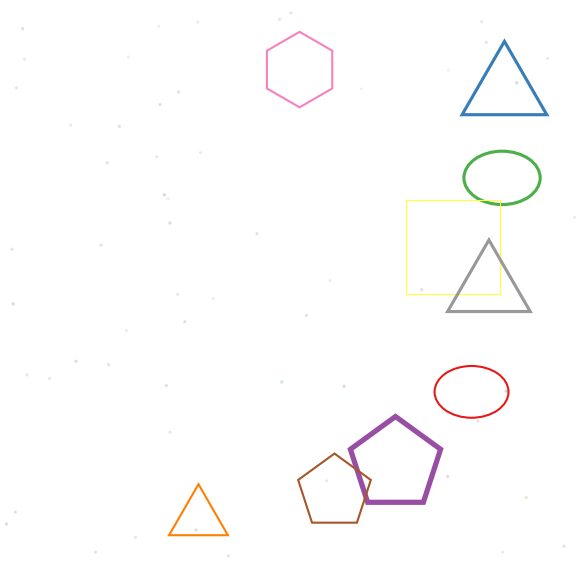[{"shape": "oval", "thickness": 1, "radius": 0.32, "center": [0.817, 0.321]}, {"shape": "triangle", "thickness": 1.5, "radius": 0.42, "center": [0.873, 0.843]}, {"shape": "oval", "thickness": 1.5, "radius": 0.33, "center": [0.869, 0.691]}, {"shape": "pentagon", "thickness": 2.5, "radius": 0.41, "center": [0.685, 0.196]}, {"shape": "triangle", "thickness": 1, "radius": 0.29, "center": [0.344, 0.102]}, {"shape": "square", "thickness": 0.5, "radius": 0.41, "center": [0.784, 0.572]}, {"shape": "pentagon", "thickness": 1, "radius": 0.33, "center": [0.579, 0.148]}, {"shape": "hexagon", "thickness": 1, "radius": 0.33, "center": [0.519, 0.879]}, {"shape": "triangle", "thickness": 1.5, "radius": 0.41, "center": [0.847, 0.501]}]